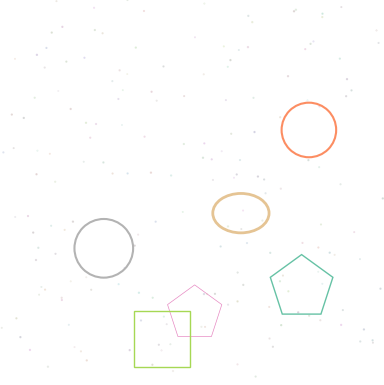[{"shape": "pentagon", "thickness": 1, "radius": 0.43, "center": [0.783, 0.253]}, {"shape": "circle", "thickness": 1.5, "radius": 0.35, "center": [0.802, 0.662]}, {"shape": "pentagon", "thickness": 0.5, "radius": 0.37, "center": [0.506, 0.186]}, {"shape": "square", "thickness": 1, "radius": 0.37, "center": [0.42, 0.119]}, {"shape": "oval", "thickness": 2, "radius": 0.37, "center": [0.626, 0.446]}, {"shape": "circle", "thickness": 1.5, "radius": 0.38, "center": [0.27, 0.355]}]